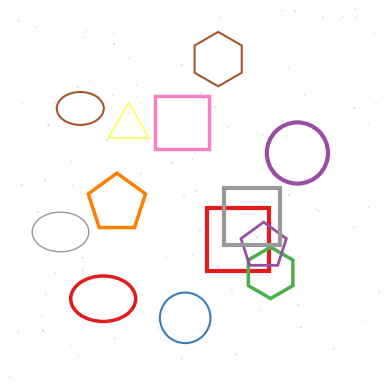[{"shape": "square", "thickness": 3, "radius": 0.41, "center": [0.618, 0.378]}, {"shape": "oval", "thickness": 2.5, "radius": 0.42, "center": [0.268, 0.224]}, {"shape": "circle", "thickness": 1.5, "radius": 0.33, "center": [0.481, 0.174]}, {"shape": "hexagon", "thickness": 2.5, "radius": 0.33, "center": [0.703, 0.291]}, {"shape": "pentagon", "thickness": 2, "radius": 0.31, "center": [0.685, 0.361]}, {"shape": "circle", "thickness": 3, "radius": 0.4, "center": [0.772, 0.603]}, {"shape": "pentagon", "thickness": 2.5, "radius": 0.39, "center": [0.304, 0.472]}, {"shape": "triangle", "thickness": 1, "radius": 0.31, "center": [0.334, 0.672]}, {"shape": "hexagon", "thickness": 1.5, "radius": 0.35, "center": [0.567, 0.846]}, {"shape": "oval", "thickness": 1.5, "radius": 0.31, "center": [0.209, 0.718]}, {"shape": "square", "thickness": 2.5, "radius": 0.35, "center": [0.472, 0.682]}, {"shape": "oval", "thickness": 1, "radius": 0.37, "center": [0.157, 0.397]}, {"shape": "square", "thickness": 3, "radius": 0.37, "center": [0.655, 0.437]}]